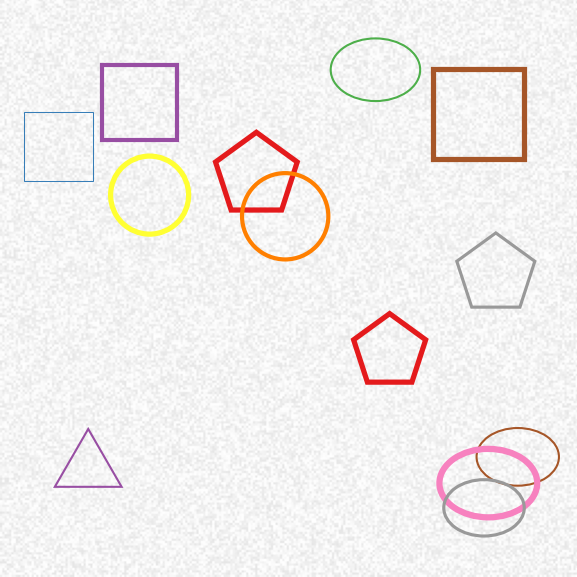[{"shape": "pentagon", "thickness": 2.5, "radius": 0.37, "center": [0.444, 0.696]}, {"shape": "pentagon", "thickness": 2.5, "radius": 0.33, "center": [0.675, 0.39]}, {"shape": "square", "thickness": 0.5, "radius": 0.3, "center": [0.101, 0.745]}, {"shape": "oval", "thickness": 1, "radius": 0.39, "center": [0.65, 0.878]}, {"shape": "triangle", "thickness": 1, "radius": 0.33, "center": [0.153, 0.19]}, {"shape": "square", "thickness": 2, "radius": 0.32, "center": [0.242, 0.822]}, {"shape": "circle", "thickness": 2, "radius": 0.37, "center": [0.494, 0.625]}, {"shape": "circle", "thickness": 2.5, "radius": 0.34, "center": [0.259, 0.661]}, {"shape": "square", "thickness": 2.5, "radius": 0.39, "center": [0.828, 0.802]}, {"shape": "oval", "thickness": 1, "radius": 0.36, "center": [0.897, 0.208]}, {"shape": "oval", "thickness": 3, "radius": 0.42, "center": [0.846, 0.163]}, {"shape": "pentagon", "thickness": 1.5, "radius": 0.36, "center": [0.859, 0.525]}, {"shape": "oval", "thickness": 1.5, "radius": 0.35, "center": [0.838, 0.12]}]